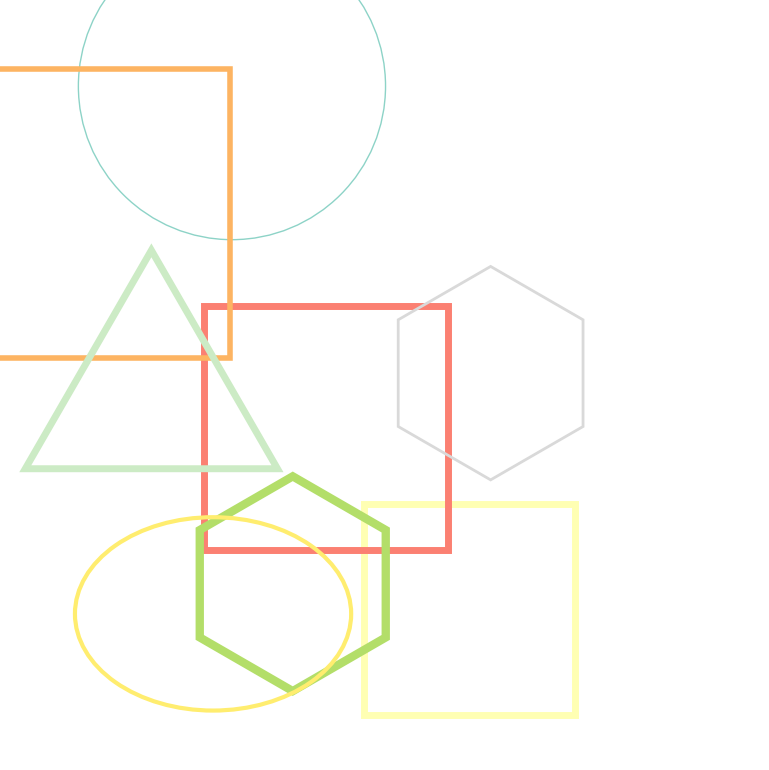[{"shape": "circle", "thickness": 0.5, "radius": 1.0, "center": [0.301, 0.888]}, {"shape": "square", "thickness": 2.5, "radius": 0.69, "center": [0.609, 0.208]}, {"shape": "square", "thickness": 2.5, "radius": 0.79, "center": [0.424, 0.444]}, {"shape": "square", "thickness": 2, "radius": 0.94, "center": [0.111, 0.723]}, {"shape": "hexagon", "thickness": 3, "radius": 0.7, "center": [0.38, 0.242]}, {"shape": "hexagon", "thickness": 1, "radius": 0.69, "center": [0.637, 0.515]}, {"shape": "triangle", "thickness": 2.5, "radius": 0.95, "center": [0.197, 0.486]}, {"shape": "oval", "thickness": 1.5, "radius": 0.9, "center": [0.277, 0.203]}]